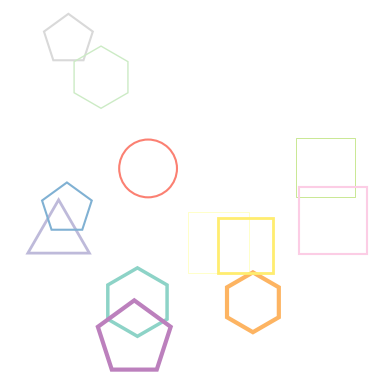[{"shape": "hexagon", "thickness": 2.5, "radius": 0.44, "center": [0.357, 0.215]}, {"shape": "square", "thickness": 0.5, "radius": 0.4, "center": [0.567, 0.369]}, {"shape": "triangle", "thickness": 2, "radius": 0.46, "center": [0.152, 0.389]}, {"shape": "circle", "thickness": 1.5, "radius": 0.38, "center": [0.385, 0.562]}, {"shape": "pentagon", "thickness": 1.5, "radius": 0.34, "center": [0.174, 0.458]}, {"shape": "hexagon", "thickness": 3, "radius": 0.39, "center": [0.657, 0.215]}, {"shape": "square", "thickness": 0.5, "radius": 0.38, "center": [0.846, 0.565]}, {"shape": "square", "thickness": 1.5, "radius": 0.44, "center": [0.865, 0.427]}, {"shape": "pentagon", "thickness": 1.5, "radius": 0.33, "center": [0.178, 0.897]}, {"shape": "pentagon", "thickness": 3, "radius": 0.5, "center": [0.349, 0.12]}, {"shape": "hexagon", "thickness": 1, "radius": 0.4, "center": [0.262, 0.799]}, {"shape": "square", "thickness": 2, "radius": 0.36, "center": [0.639, 0.362]}]